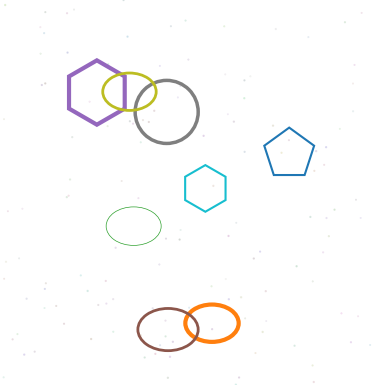[{"shape": "pentagon", "thickness": 1.5, "radius": 0.34, "center": [0.751, 0.6]}, {"shape": "oval", "thickness": 3, "radius": 0.35, "center": [0.551, 0.16]}, {"shape": "oval", "thickness": 0.5, "radius": 0.36, "center": [0.347, 0.413]}, {"shape": "hexagon", "thickness": 3, "radius": 0.42, "center": [0.252, 0.76]}, {"shape": "oval", "thickness": 2, "radius": 0.39, "center": [0.436, 0.144]}, {"shape": "circle", "thickness": 2.5, "radius": 0.41, "center": [0.433, 0.709]}, {"shape": "oval", "thickness": 2, "radius": 0.35, "center": [0.336, 0.762]}, {"shape": "hexagon", "thickness": 1.5, "radius": 0.3, "center": [0.533, 0.511]}]